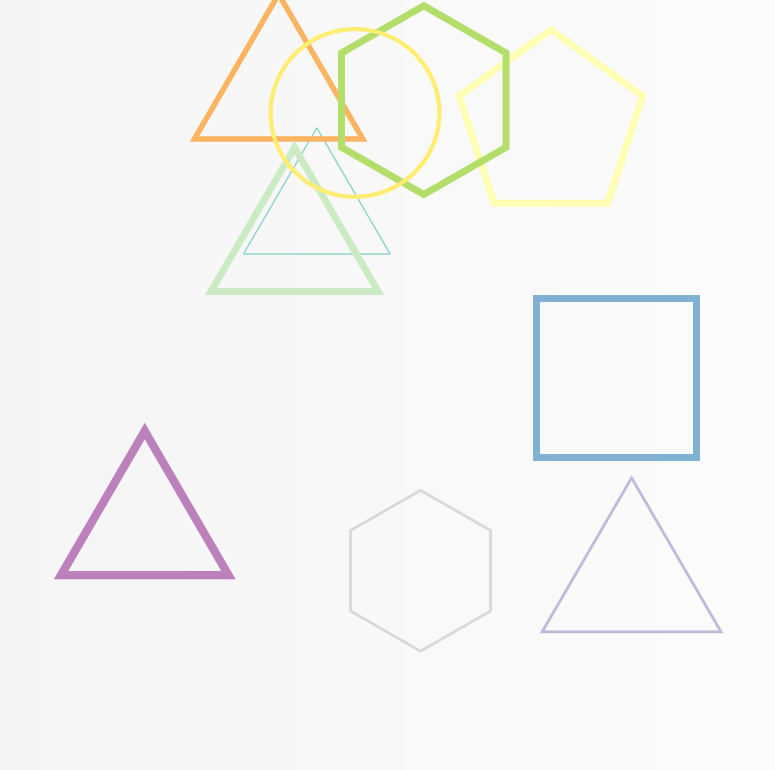[{"shape": "triangle", "thickness": 0.5, "radius": 0.55, "center": [0.409, 0.725]}, {"shape": "pentagon", "thickness": 2.5, "radius": 0.62, "center": [0.711, 0.837]}, {"shape": "triangle", "thickness": 1, "radius": 0.67, "center": [0.815, 0.246]}, {"shape": "square", "thickness": 2.5, "radius": 0.52, "center": [0.795, 0.51]}, {"shape": "triangle", "thickness": 2, "radius": 0.63, "center": [0.36, 0.882]}, {"shape": "hexagon", "thickness": 2.5, "radius": 0.61, "center": [0.547, 0.87]}, {"shape": "hexagon", "thickness": 1, "radius": 0.52, "center": [0.543, 0.259]}, {"shape": "triangle", "thickness": 3, "radius": 0.62, "center": [0.187, 0.315]}, {"shape": "triangle", "thickness": 2.5, "radius": 0.62, "center": [0.38, 0.684]}, {"shape": "circle", "thickness": 1.5, "radius": 0.54, "center": [0.458, 0.853]}]